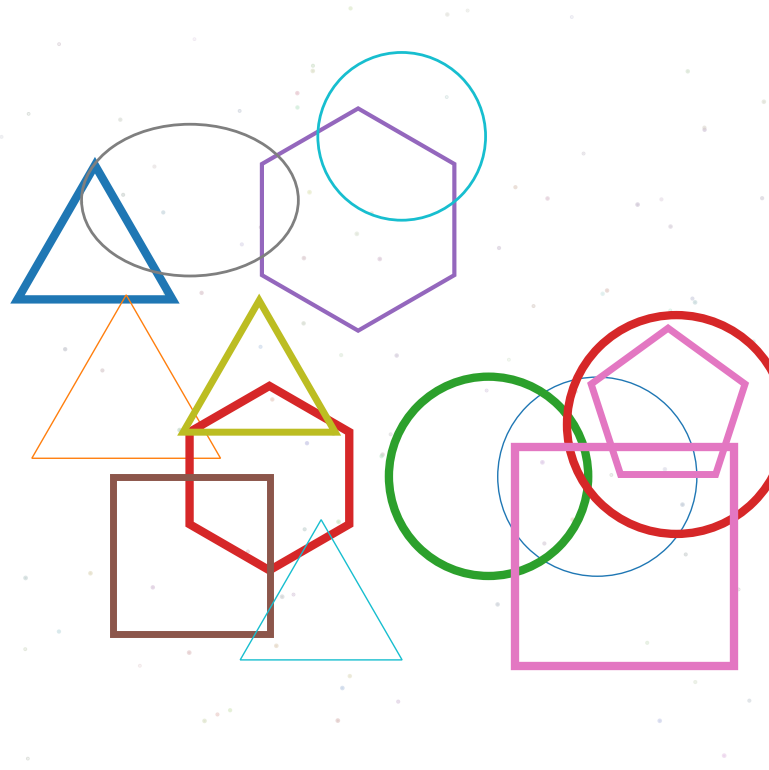[{"shape": "circle", "thickness": 0.5, "radius": 0.65, "center": [0.776, 0.381]}, {"shape": "triangle", "thickness": 3, "radius": 0.58, "center": [0.123, 0.669]}, {"shape": "triangle", "thickness": 0.5, "radius": 0.71, "center": [0.164, 0.476]}, {"shape": "circle", "thickness": 3, "radius": 0.65, "center": [0.634, 0.381]}, {"shape": "circle", "thickness": 3, "radius": 0.71, "center": [0.878, 0.449]}, {"shape": "hexagon", "thickness": 3, "radius": 0.6, "center": [0.35, 0.379]}, {"shape": "hexagon", "thickness": 1.5, "radius": 0.72, "center": [0.465, 0.715]}, {"shape": "square", "thickness": 2.5, "radius": 0.51, "center": [0.249, 0.279]}, {"shape": "pentagon", "thickness": 2.5, "radius": 0.53, "center": [0.868, 0.469]}, {"shape": "square", "thickness": 3, "radius": 0.71, "center": [0.812, 0.277]}, {"shape": "oval", "thickness": 1, "radius": 0.7, "center": [0.247, 0.74]}, {"shape": "triangle", "thickness": 2.5, "radius": 0.57, "center": [0.337, 0.496]}, {"shape": "triangle", "thickness": 0.5, "radius": 0.61, "center": [0.417, 0.204]}, {"shape": "circle", "thickness": 1, "radius": 0.54, "center": [0.522, 0.823]}]